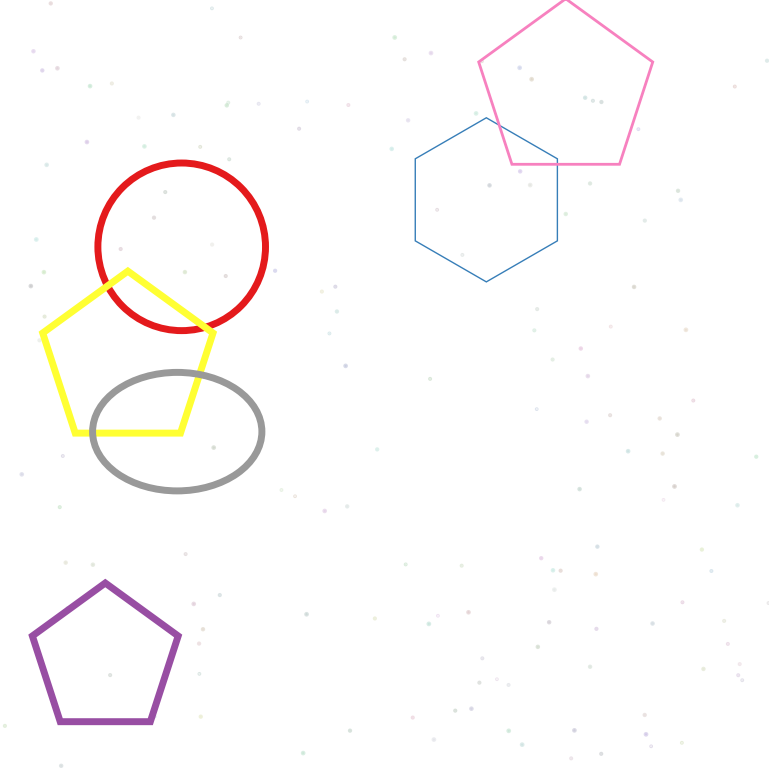[{"shape": "circle", "thickness": 2.5, "radius": 0.54, "center": [0.236, 0.679]}, {"shape": "hexagon", "thickness": 0.5, "radius": 0.53, "center": [0.632, 0.74]}, {"shape": "pentagon", "thickness": 2.5, "radius": 0.5, "center": [0.137, 0.143]}, {"shape": "pentagon", "thickness": 2.5, "radius": 0.58, "center": [0.166, 0.532]}, {"shape": "pentagon", "thickness": 1, "radius": 0.59, "center": [0.735, 0.883]}, {"shape": "oval", "thickness": 2.5, "radius": 0.55, "center": [0.23, 0.439]}]